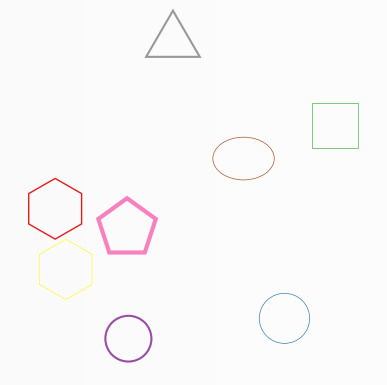[{"shape": "hexagon", "thickness": 1, "radius": 0.39, "center": [0.142, 0.458]}, {"shape": "circle", "thickness": 0.5, "radius": 0.33, "center": [0.734, 0.173]}, {"shape": "square", "thickness": 0.5, "radius": 0.29, "center": [0.864, 0.674]}, {"shape": "circle", "thickness": 1.5, "radius": 0.3, "center": [0.331, 0.12]}, {"shape": "hexagon", "thickness": 0.5, "radius": 0.39, "center": [0.17, 0.3]}, {"shape": "oval", "thickness": 0.5, "radius": 0.4, "center": [0.629, 0.588]}, {"shape": "pentagon", "thickness": 3, "radius": 0.39, "center": [0.328, 0.407]}, {"shape": "triangle", "thickness": 1.5, "radius": 0.4, "center": [0.446, 0.892]}]